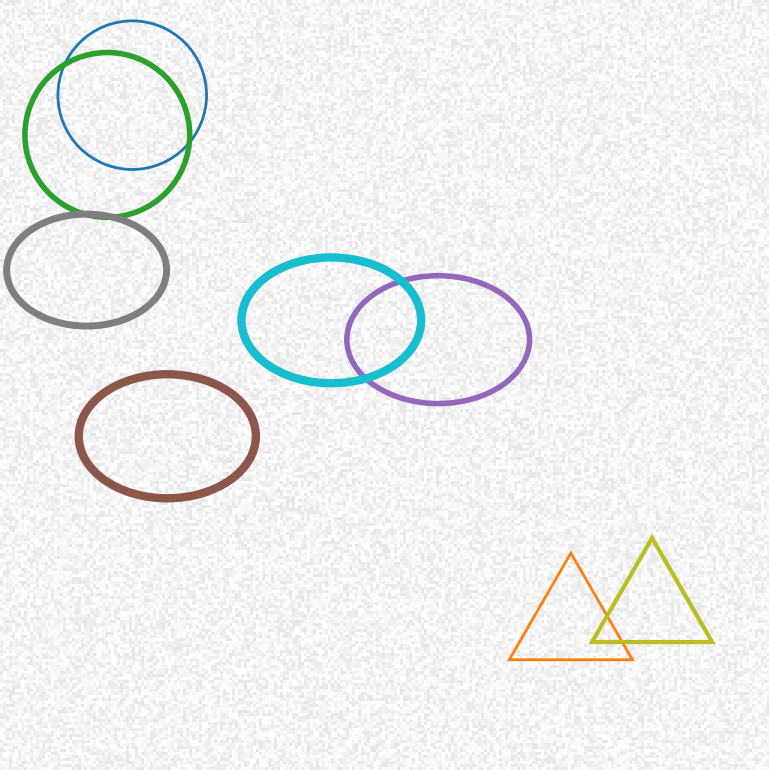[{"shape": "circle", "thickness": 1, "radius": 0.48, "center": [0.172, 0.876]}, {"shape": "triangle", "thickness": 1, "radius": 0.46, "center": [0.741, 0.189]}, {"shape": "circle", "thickness": 2, "radius": 0.54, "center": [0.139, 0.825]}, {"shape": "oval", "thickness": 2, "radius": 0.59, "center": [0.569, 0.559]}, {"shape": "oval", "thickness": 3, "radius": 0.58, "center": [0.217, 0.433]}, {"shape": "oval", "thickness": 2.5, "radius": 0.52, "center": [0.112, 0.649]}, {"shape": "triangle", "thickness": 1.5, "radius": 0.45, "center": [0.847, 0.211]}, {"shape": "oval", "thickness": 3, "radius": 0.58, "center": [0.43, 0.584]}]